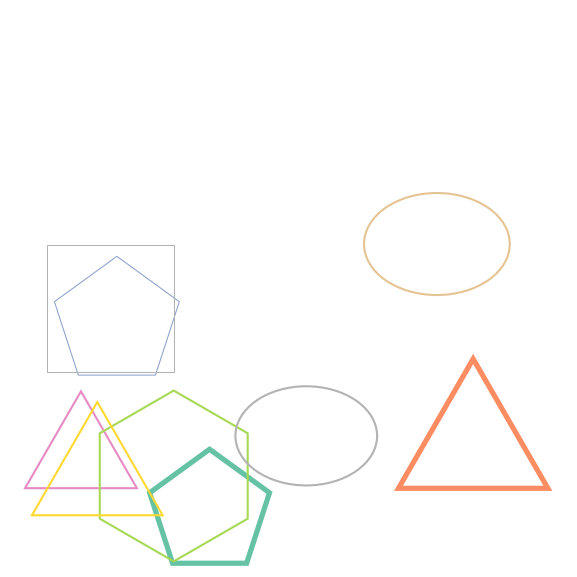[{"shape": "pentagon", "thickness": 2.5, "radius": 0.55, "center": [0.363, 0.112]}, {"shape": "triangle", "thickness": 2.5, "radius": 0.75, "center": [0.819, 0.228]}, {"shape": "pentagon", "thickness": 0.5, "radius": 0.57, "center": [0.202, 0.442]}, {"shape": "triangle", "thickness": 1, "radius": 0.56, "center": [0.14, 0.21]}, {"shape": "hexagon", "thickness": 1, "radius": 0.74, "center": [0.301, 0.175]}, {"shape": "triangle", "thickness": 1, "radius": 0.65, "center": [0.169, 0.172]}, {"shape": "oval", "thickness": 1, "radius": 0.63, "center": [0.757, 0.577]}, {"shape": "square", "thickness": 0.5, "radius": 0.55, "center": [0.191, 0.465]}, {"shape": "oval", "thickness": 1, "radius": 0.61, "center": [0.53, 0.244]}]